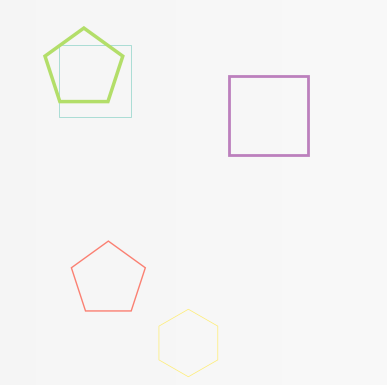[{"shape": "square", "thickness": 0.5, "radius": 0.47, "center": [0.245, 0.789]}, {"shape": "pentagon", "thickness": 1, "radius": 0.5, "center": [0.28, 0.273]}, {"shape": "pentagon", "thickness": 2.5, "radius": 0.53, "center": [0.216, 0.822]}, {"shape": "square", "thickness": 2, "radius": 0.51, "center": [0.693, 0.7]}, {"shape": "hexagon", "thickness": 0.5, "radius": 0.44, "center": [0.486, 0.109]}]